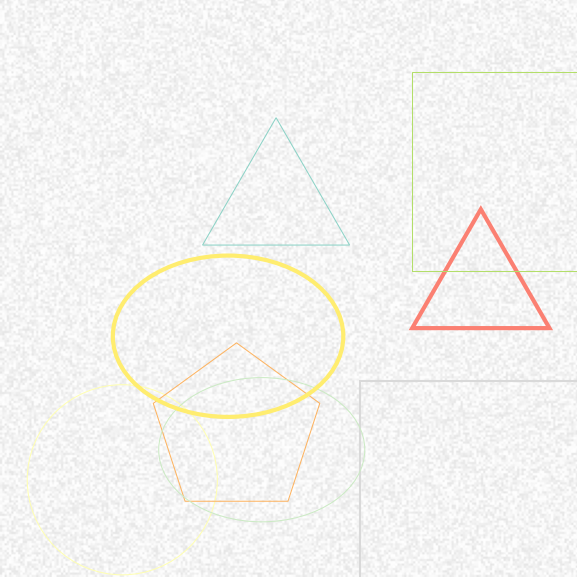[{"shape": "triangle", "thickness": 0.5, "radius": 0.74, "center": [0.478, 0.648]}, {"shape": "circle", "thickness": 0.5, "radius": 0.82, "center": [0.212, 0.168]}, {"shape": "triangle", "thickness": 2, "radius": 0.69, "center": [0.833, 0.5]}, {"shape": "pentagon", "thickness": 0.5, "radius": 0.76, "center": [0.41, 0.254]}, {"shape": "square", "thickness": 0.5, "radius": 0.86, "center": [0.885, 0.703]}, {"shape": "square", "thickness": 1, "radius": 0.96, "center": [0.817, 0.146]}, {"shape": "oval", "thickness": 0.5, "radius": 0.89, "center": [0.453, 0.22]}, {"shape": "oval", "thickness": 2, "radius": 1.0, "center": [0.395, 0.417]}]